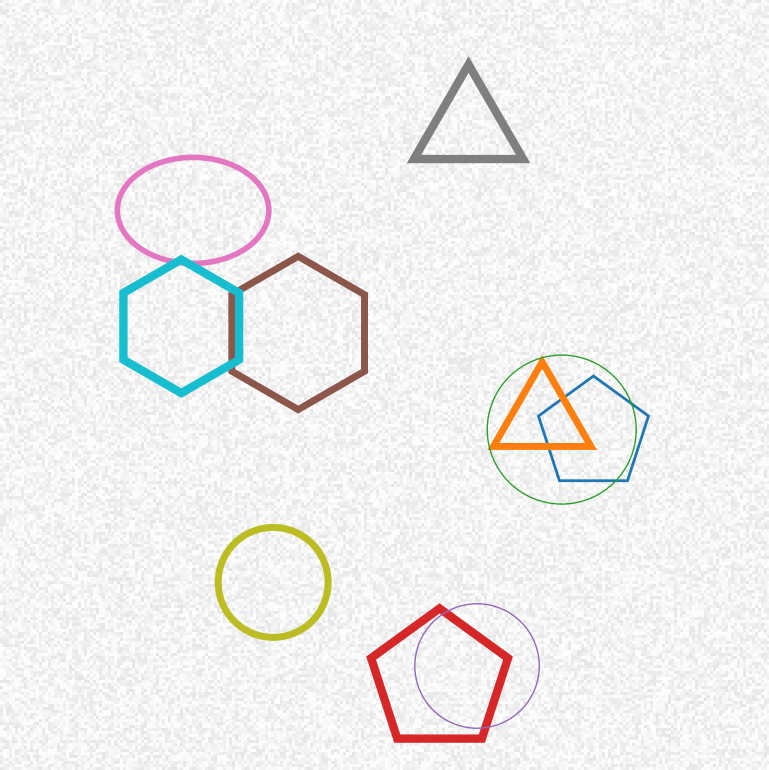[{"shape": "pentagon", "thickness": 1, "radius": 0.38, "center": [0.771, 0.436]}, {"shape": "triangle", "thickness": 2.5, "radius": 0.37, "center": [0.704, 0.457]}, {"shape": "circle", "thickness": 0.5, "radius": 0.48, "center": [0.73, 0.442]}, {"shape": "pentagon", "thickness": 3, "radius": 0.47, "center": [0.571, 0.116]}, {"shape": "circle", "thickness": 0.5, "radius": 0.4, "center": [0.62, 0.135]}, {"shape": "hexagon", "thickness": 2.5, "radius": 0.5, "center": [0.387, 0.568]}, {"shape": "oval", "thickness": 2, "radius": 0.49, "center": [0.251, 0.727]}, {"shape": "triangle", "thickness": 3, "radius": 0.41, "center": [0.609, 0.834]}, {"shape": "circle", "thickness": 2.5, "radius": 0.36, "center": [0.355, 0.244]}, {"shape": "hexagon", "thickness": 3, "radius": 0.43, "center": [0.235, 0.576]}]